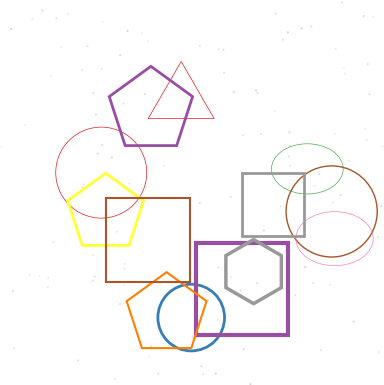[{"shape": "triangle", "thickness": 0.5, "radius": 0.5, "center": [0.471, 0.741]}, {"shape": "circle", "thickness": 0.5, "radius": 0.59, "center": [0.263, 0.552]}, {"shape": "circle", "thickness": 2, "radius": 0.43, "center": [0.497, 0.175]}, {"shape": "oval", "thickness": 0.5, "radius": 0.47, "center": [0.798, 0.561]}, {"shape": "square", "thickness": 3, "radius": 0.59, "center": [0.628, 0.25]}, {"shape": "pentagon", "thickness": 2, "radius": 0.57, "center": [0.392, 0.714]}, {"shape": "pentagon", "thickness": 1.5, "radius": 0.55, "center": [0.433, 0.184]}, {"shape": "pentagon", "thickness": 2, "radius": 0.52, "center": [0.274, 0.447]}, {"shape": "square", "thickness": 1.5, "radius": 0.55, "center": [0.385, 0.377]}, {"shape": "circle", "thickness": 1, "radius": 0.59, "center": [0.861, 0.451]}, {"shape": "oval", "thickness": 0.5, "radius": 0.5, "center": [0.869, 0.38]}, {"shape": "hexagon", "thickness": 2.5, "radius": 0.42, "center": [0.659, 0.295]}, {"shape": "square", "thickness": 2, "radius": 0.41, "center": [0.708, 0.469]}]